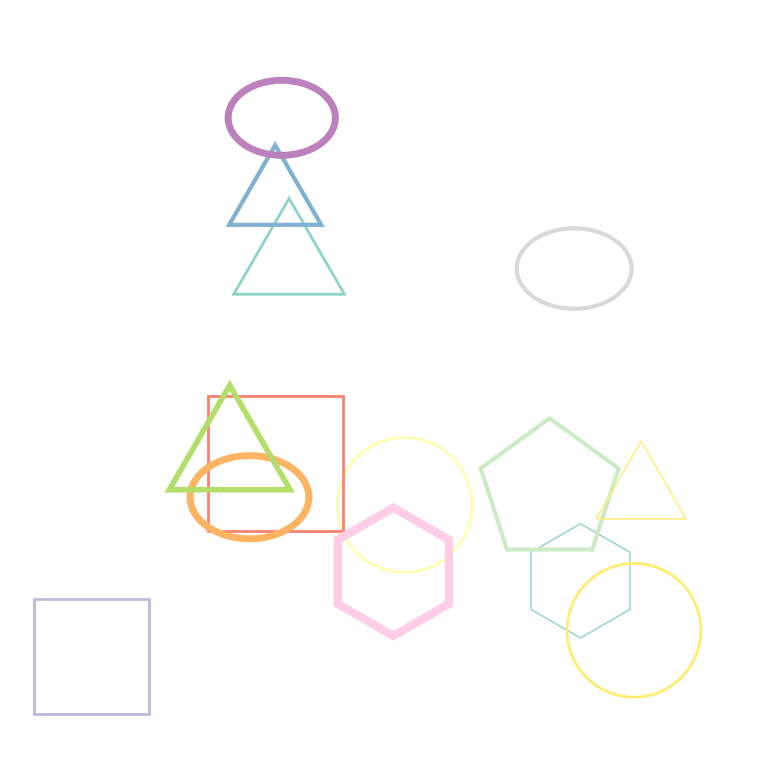[{"shape": "hexagon", "thickness": 0.5, "radius": 0.37, "center": [0.754, 0.246]}, {"shape": "triangle", "thickness": 1, "radius": 0.42, "center": [0.375, 0.659]}, {"shape": "circle", "thickness": 1, "radius": 0.44, "center": [0.526, 0.344]}, {"shape": "square", "thickness": 1, "radius": 0.37, "center": [0.119, 0.148]}, {"shape": "square", "thickness": 1, "radius": 0.44, "center": [0.358, 0.398]}, {"shape": "triangle", "thickness": 1.5, "radius": 0.34, "center": [0.357, 0.743]}, {"shape": "oval", "thickness": 2.5, "radius": 0.39, "center": [0.324, 0.354]}, {"shape": "triangle", "thickness": 2, "radius": 0.45, "center": [0.298, 0.409]}, {"shape": "hexagon", "thickness": 3, "radius": 0.42, "center": [0.511, 0.257]}, {"shape": "oval", "thickness": 1.5, "radius": 0.37, "center": [0.746, 0.651]}, {"shape": "oval", "thickness": 2.5, "radius": 0.35, "center": [0.366, 0.847]}, {"shape": "pentagon", "thickness": 1.5, "radius": 0.47, "center": [0.714, 0.363]}, {"shape": "circle", "thickness": 1, "radius": 0.43, "center": [0.823, 0.181]}, {"shape": "triangle", "thickness": 0.5, "radius": 0.34, "center": [0.833, 0.36]}]